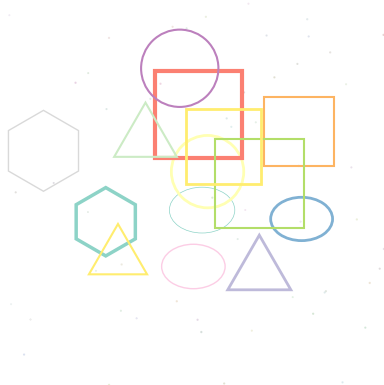[{"shape": "oval", "thickness": 0.5, "radius": 0.42, "center": [0.525, 0.454]}, {"shape": "hexagon", "thickness": 2.5, "radius": 0.44, "center": [0.275, 0.424]}, {"shape": "circle", "thickness": 2, "radius": 0.47, "center": [0.539, 0.554]}, {"shape": "triangle", "thickness": 2, "radius": 0.47, "center": [0.674, 0.295]}, {"shape": "square", "thickness": 3, "radius": 0.57, "center": [0.515, 0.704]}, {"shape": "oval", "thickness": 2, "radius": 0.4, "center": [0.783, 0.431]}, {"shape": "square", "thickness": 1.5, "radius": 0.45, "center": [0.776, 0.659]}, {"shape": "square", "thickness": 1.5, "radius": 0.58, "center": [0.675, 0.524]}, {"shape": "oval", "thickness": 1, "radius": 0.41, "center": [0.502, 0.308]}, {"shape": "hexagon", "thickness": 1, "radius": 0.53, "center": [0.113, 0.608]}, {"shape": "circle", "thickness": 1.5, "radius": 0.5, "center": [0.467, 0.823]}, {"shape": "triangle", "thickness": 1.5, "radius": 0.47, "center": [0.378, 0.64]}, {"shape": "triangle", "thickness": 1.5, "radius": 0.44, "center": [0.306, 0.331]}, {"shape": "square", "thickness": 2, "radius": 0.49, "center": [0.58, 0.62]}]